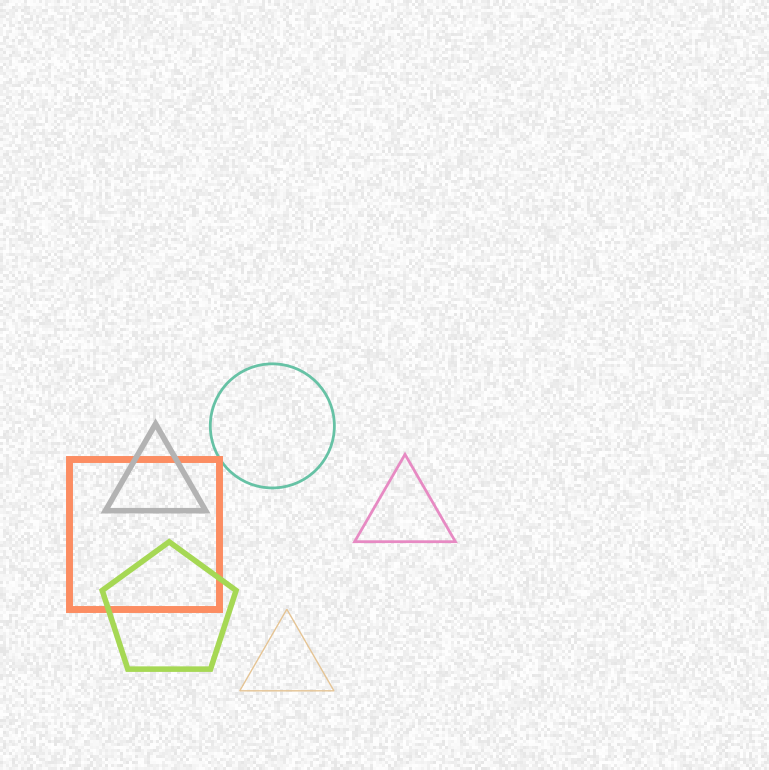[{"shape": "circle", "thickness": 1, "radius": 0.4, "center": [0.354, 0.447]}, {"shape": "square", "thickness": 2.5, "radius": 0.49, "center": [0.187, 0.306]}, {"shape": "triangle", "thickness": 1, "radius": 0.38, "center": [0.526, 0.334]}, {"shape": "pentagon", "thickness": 2, "radius": 0.46, "center": [0.22, 0.205]}, {"shape": "triangle", "thickness": 0.5, "radius": 0.35, "center": [0.373, 0.138]}, {"shape": "triangle", "thickness": 2, "radius": 0.38, "center": [0.202, 0.374]}]